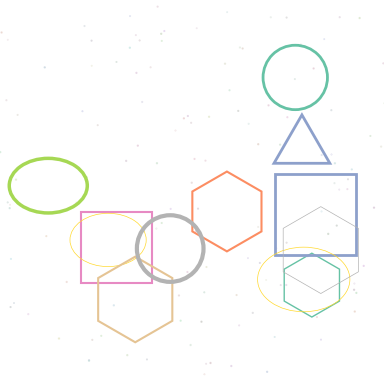[{"shape": "hexagon", "thickness": 1, "radius": 0.41, "center": [0.81, 0.259]}, {"shape": "circle", "thickness": 2, "radius": 0.42, "center": [0.767, 0.799]}, {"shape": "hexagon", "thickness": 1.5, "radius": 0.52, "center": [0.589, 0.451]}, {"shape": "square", "thickness": 2, "radius": 0.53, "center": [0.82, 0.442]}, {"shape": "triangle", "thickness": 2, "radius": 0.42, "center": [0.784, 0.618]}, {"shape": "square", "thickness": 1.5, "radius": 0.46, "center": [0.303, 0.358]}, {"shape": "oval", "thickness": 2.5, "radius": 0.51, "center": [0.125, 0.518]}, {"shape": "oval", "thickness": 0.5, "radius": 0.49, "center": [0.281, 0.377]}, {"shape": "oval", "thickness": 0.5, "radius": 0.6, "center": [0.789, 0.274]}, {"shape": "hexagon", "thickness": 1.5, "radius": 0.56, "center": [0.351, 0.222]}, {"shape": "circle", "thickness": 3, "radius": 0.43, "center": [0.442, 0.354]}, {"shape": "hexagon", "thickness": 0.5, "radius": 0.56, "center": [0.833, 0.35]}]